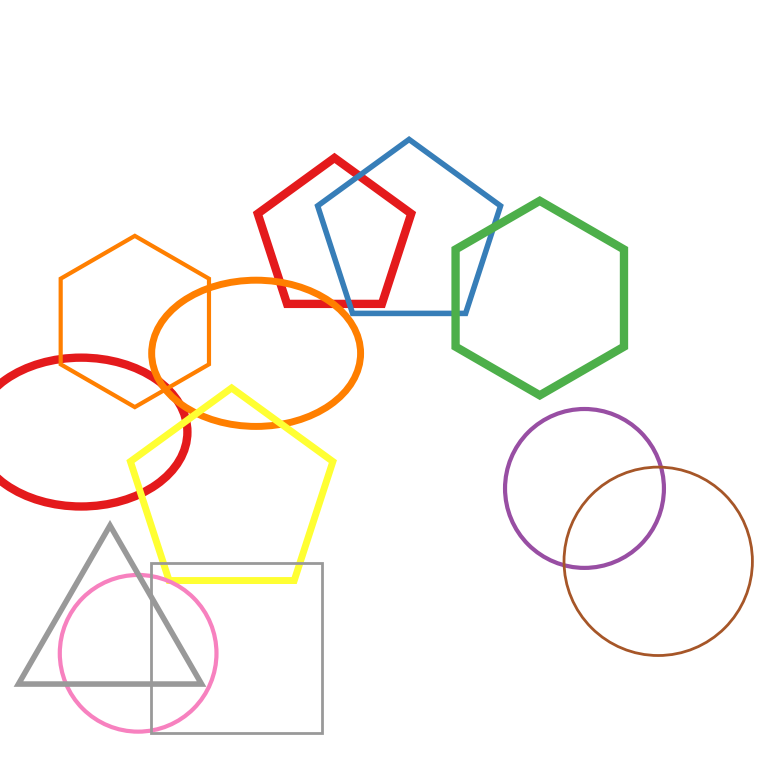[{"shape": "oval", "thickness": 3, "radius": 0.69, "center": [0.105, 0.439]}, {"shape": "pentagon", "thickness": 3, "radius": 0.52, "center": [0.434, 0.69]}, {"shape": "pentagon", "thickness": 2, "radius": 0.62, "center": [0.531, 0.694]}, {"shape": "hexagon", "thickness": 3, "radius": 0.63, "center": [0.701, 0.613]}, {"shape": "circle", "thickness": 1.5, "radius": 0.52, "center": [0.759, 0.366]}, {"shape": "hexagon", "thickness": 1.5, "radius": 0.56, "center": [0.175, 0.582]}, {"shape": "oval", "thickness": 2.5, "radius": 0.68, "center": [0.333, 0.541]}, {"shape": "pentagon", "thickness": 2.5, "radius": 0.69, "center": [0.301, 0.358]}, {"shape": "circle", "thickness": 1, "radius": 0.61, "center": [0.855, 0.271]}, {"shape": "circle", "thickness": 1.5, "radius": 0.51, "center": [0.179, 0.152]}, {"shape": "square", "thickness": 1, "radius": 0.55, "center": [0.307, 0.159]}, {"shape": "triangle", "thickness": 2, "radius": 0.69, "center": [0.143, 0.18]}]